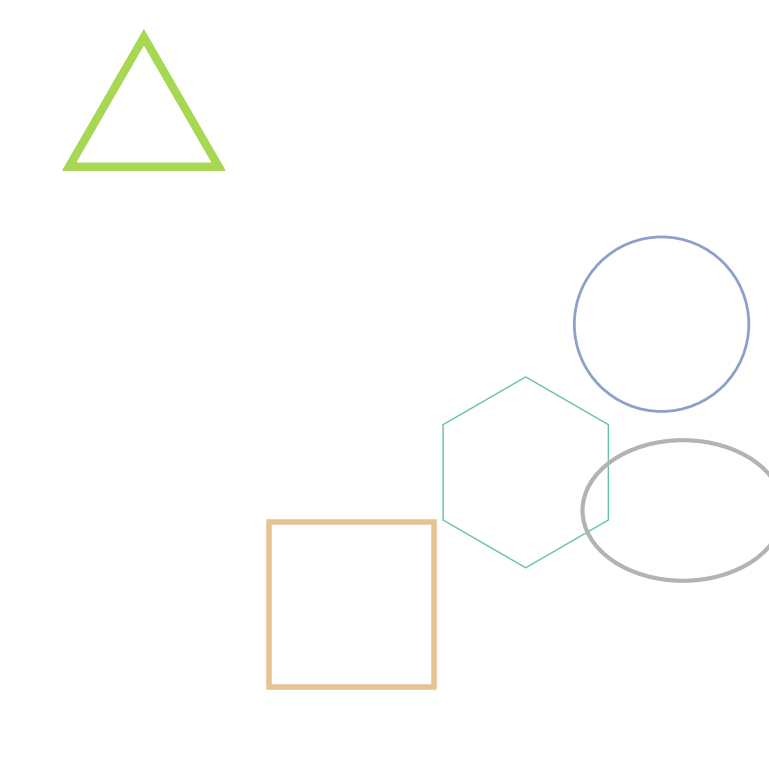[{"shape": "hexagon", "thickness": 0.5, "radius": 0.62, "center": [0.683, 0.387]}, {"shape": "circle", "thickness": 1, "radius": 0.57, "center": [0.859, 0.579]}, {"shape": "triangle", "thickness": 3, "radius": 0.56, "center": [0.187, 0.84]}, {"shape": "square", "thickness": 2, "radius": 0.54, "center": [0.456, 0.215]}, {"shape": "oval", "thickness": 1.5, "radius": 0.65, "center": [0.887, 0.337]}]